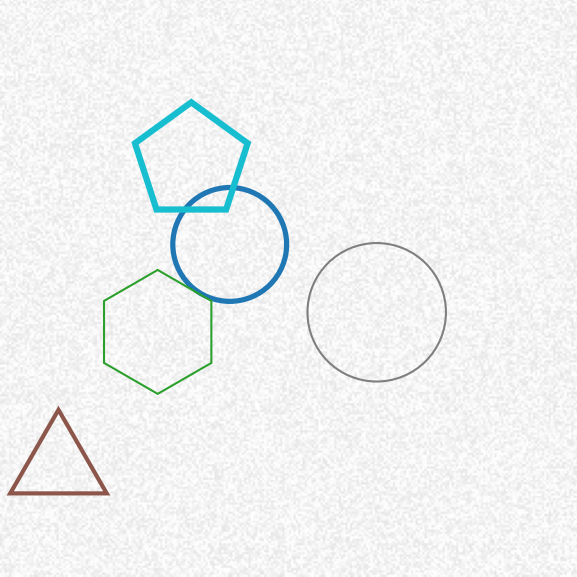[{"shape": "circle", "thickness": 2.5, "radius": 0.49, "center": [0.398, 0.576]}, {"shape": "hexagon", "thickness": 1, "radius": 0.54, "center": [0.273, 0.424]}, {"shape": "triangle", "thickness": 2, "radius": 0.48, "center": [0.101, 0.193]}, {"shape": "circle", "thickness": 1, "radius": 0.6, "center": [0.652, 0.458]}, {"shape": "pentagon", "thickness": 3, "radius": 0.51, "center": [0.331, 0.719]}]